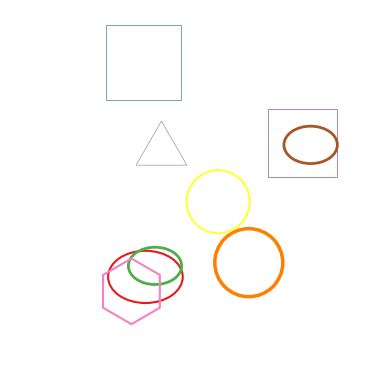[{"shape": "oval", "thickness": 1.5, "radius": 0.48, "center": [0.378, 0.281]}, {"shape": "square", "thickness": 0.5, "radius": 0.49, "center": [0.373, 0.838]}, {"shape": "oval", "thickness": 2, "radius": 0.35, "center": [0.403, 0.309]}, {"shape": "square", "thickness": 0.5, "radius": 0.44, "center": [0.785, 0.629]}, {"shape": "circle", "thickness": 2.5, "radius": 0.44, "center": [0.646, 0.318]}, {"shape": "circle", "thickness": 1.5, "radius": 0.41, "center": [0.567, 0.476]}, {"shape": "oval", "thickness": 2, "radius": 0.35, "center": [0.807, 0.624]}, {"shape": "hexagon", "thickness": 1.5, "radius": 0.43, "center": [0.341, 0.243]}, {"shape": "triangle", "thickness": 0.5, "radius": 0.38, "center": [0.419, 0.609]}]